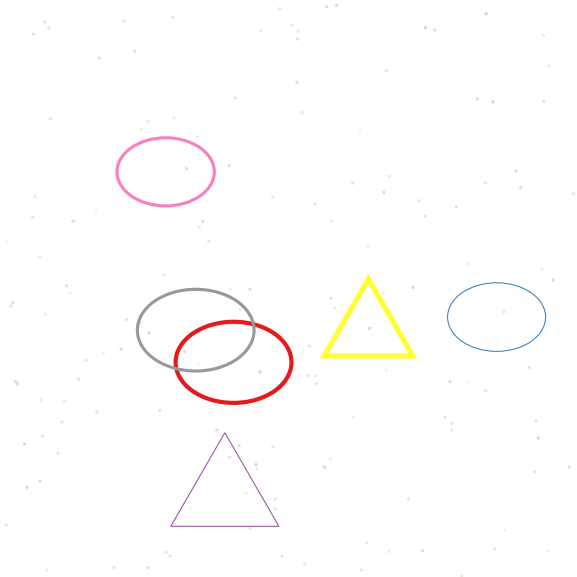[{"shape": "oval", "thickness": 2, "radius": 0.5, "center": [0.404, 0.372]}, {"shape": "oval", "thickness": 0.5, "radius": 0.42, "center": [0.86, 0.45]}, {"shape": "triangle", "thickness": 0.5, "radius": 0.54, "center": [0.389, 0.142]}, {"shape": "triangle", "thickness": 2.5, "radius": 0.44, "center": [0.638, 0.427]}, {"shape": "oval", "thickness": 1.5, "radius": 0.42, "center": [0.287, 0.702]}, {"shape": "oval", "thickness": 1.5, "radius": 0.51, "center": [0.339, 0.427]}]